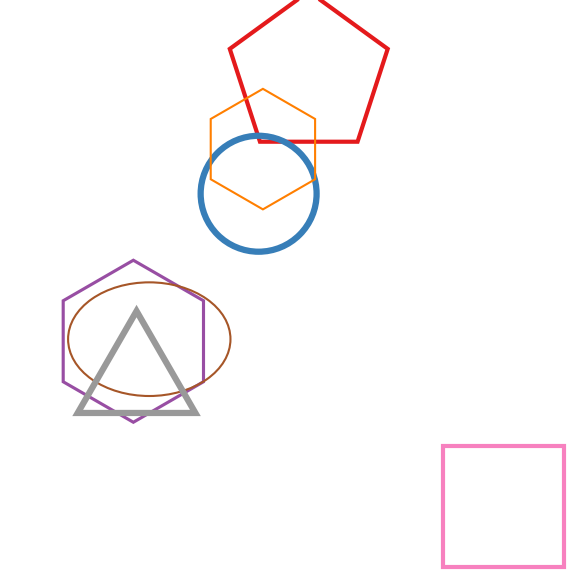[{"shape": "pentagon", "thickness": 2, "radius": 0.72, "center": [0.535, 0.87]}, {"shape": "circle", "thickness": 3, "radius": 0.5, "center": [0.448, 0.664]}, {"shape": "hexagon", "thickness": 1.5, "radius": 0.7, "center": [0.231, 0.408]}, {"shape": "hexagon", "thickness": 1, "radius": 0.52, "center": [0.455, 0.741]}, {"shape": "oval", "thickness": 1, "radius": 0.7, "center": [0.258, 0.412]}, {"shape": "square", "thickness": 2, "radius": 0.52, "center": [0.872, 0.122]}, {"shape": "triangle", "thickness": 3, "radius": 0.59, "center": [0.236, 0.343]}]